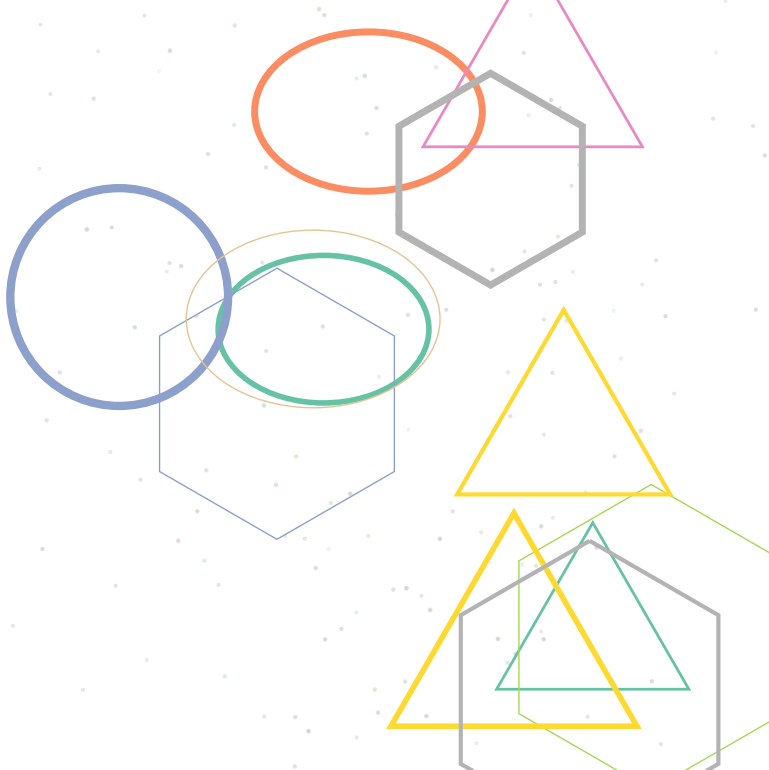[{"shape": "triangle", "thickness": 1, "radius": 0.72, "center": [0.77, 0.177]}, {"shape": "oval", "thickness": 2, "radius": 0.68, "center": [0.42, 0.573]}, {"shape": "oval", "thickness": 2.5, "radius": 0.74, "center": [0.479, 0.855]}, {"shape": "circle", "thickness": 3, "radius": 0.71, "center": [0.155, 0.614]}, {"shape": "hexagon", "thickness": 0.5, "radius": 0.88, "center": [0.36, 0.476]}, {"shape": "triangle", "thickness": 1, "radius": 0.82, "center": [0.692, 0.892]}, {"shape": "hexagon", "thickness": 0.5, "radius": 0.99, "center": [0.846, 0.172]}, {"shape": "triangle", "thickness": 1.5, "radius": 0.8, "center": [0.732, 0.438]}, {"shape": "triangle", "thickness": 2, "radius": 0.92, "center": [0.667, 0.149]}, {"shape": "oval", "thickness": 0.5, "radius": 0.82, "center": [0.407, 0.586]}, {"shape": "hexagon", "thickness": 1.5, "radius": 0.97, "center": [0.766, 0.104]}, {"shape": "hexagon", "thickness": 2.5, "radius": 0.69, "center": [0.637, 0.767]}]